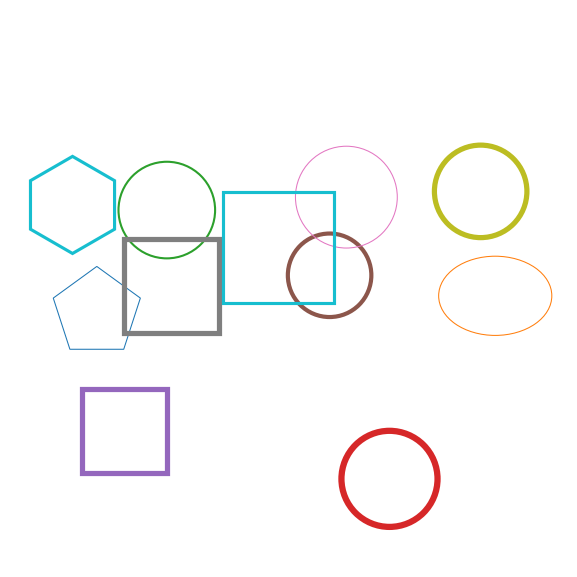[{"shape": "pentagon", "thickness": 0.5, "radius": 0.4, "center": [0.168, 0.458]}, {"shape": "oval", "thickness": 0.5, "radius": 0.49, "center": [0.858, 0.487]}, {"shape": "circle", "thickness": 1, "radius": 0.42, "center": [0.289, 0.635]}, {"shape": "circle", "thickness": 3, "radius": 0.42, "center": [0.674, 0.17]}, {"shape": "square", "thickness": 2.5, "radius": 0.37, "center": [0.216, 0.253]}, {"shape": "circle", "thickness": 2, "radius": 0.36, "center": [0.571, 0.522]}, {"shape": "circle", "thickness": 0.5, "radius": 0.44, "center": [0.6, 0.658]}, {"shape": "square", "thickness": 2.5, "radius": 0.41, "center": [0.297, 0.504]}, {"shape": "circle", "thickness": 2.5, "radius": 0.4, "center": [0.832, 0.668]}, {"shape": "hexagon", "thickness": 1.5, "radius": 0.42, "center": [0.126, 0.644]}, {"shape": "square", "thickness": 1.5, "radius": 0.48, "center": [0.482, 0.57]}]